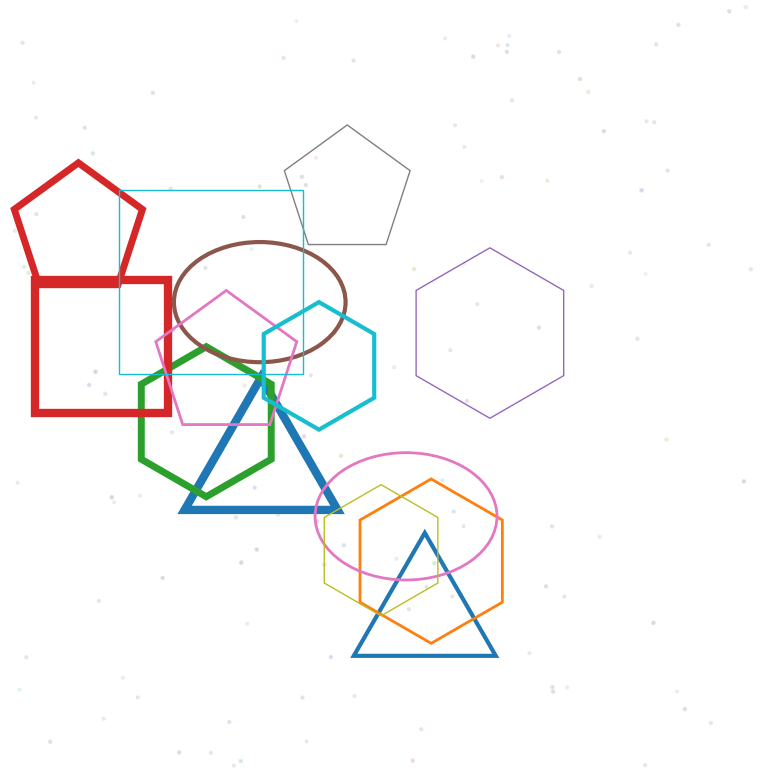[{"shape": "triangle", "thickness": 1.5, "radius": 0.53, "center": [0.552, 0.201]}, {"shape": "triangle", "thickness": 3, "radius": 0.57, "center": [0.339, 0.395]}, {"shape": "hexagon", "thickness": 1, "radius": 0.53, "center": [0.56, 0.271]}, {"shape": "hexagon", "thickness": 2.5, "radius": 0.49, "center": [0.268, 0.452]}, {"shape": "square", "thickness": 3, "radius": 0.43, "center": [0.131, 0.55]}, {"shape": "pentagon", "thickness": 2.5, "radius": 0.44, "center": [0.102, 0.701]}, {"shape": "hexagon", "thickness": 0.5, "radius": 0.55, "center": [0.636, 0.567]}, {"shape": "oval", "thickness": 1.5, "radius": 0.56, "center": [0.337, 0.608]}, {"shape": "pentagon", "thickness": 1, "radius": 0.48, "center": [0.294, 0.527]}, {"shape": "oval", "thickness": 1, "radius": 0.59, "center": [0.527, 0.329]}, {"shape": "pentagon", "thickness": 0.5, "radius": 0.43, "center": [0.451, 0.752]}, {"shape": "hexagon", "thickness": 0.5, "radius": 0.43, "center": [0.495, 0.285]}, {"shape": "square", "thickness": 0.5, "radius": 0.6, "center": [0.274, 0.634]}, {"shape": "hexagon", "thickness": 1.5, "radius": 0.41, "center": [0.414, 0.525]}]